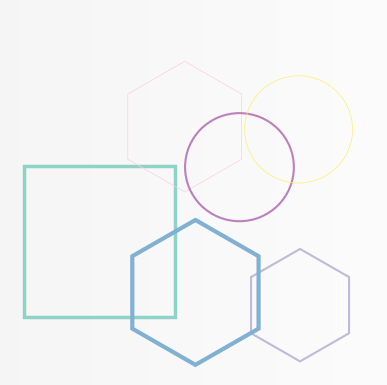[{"shape": "square", "thickness": 2.5, "radius": 0.98, "center": [0.257, 0.372]}, {"shape": "hexagon", "thickness": 1.5, "radius": 0.73, "center": [0.774, 0.207]}, {"shape": "hexagon", "thickness": 3, "radius": 0.94, "center": [0.504, 0.24]}, {"shape": "hexagon", "thickness": 0.5, "radius": 0.85, "center": [0.477, 0.671]}, {"shape": "circle", "thickness": 1.5, "radius": 0.7, "center": [0.618, 0.566]}, {"shape": "circle", "thickness": 0.5, "radius": 0.7, "center": [0.771, 0.664]}]